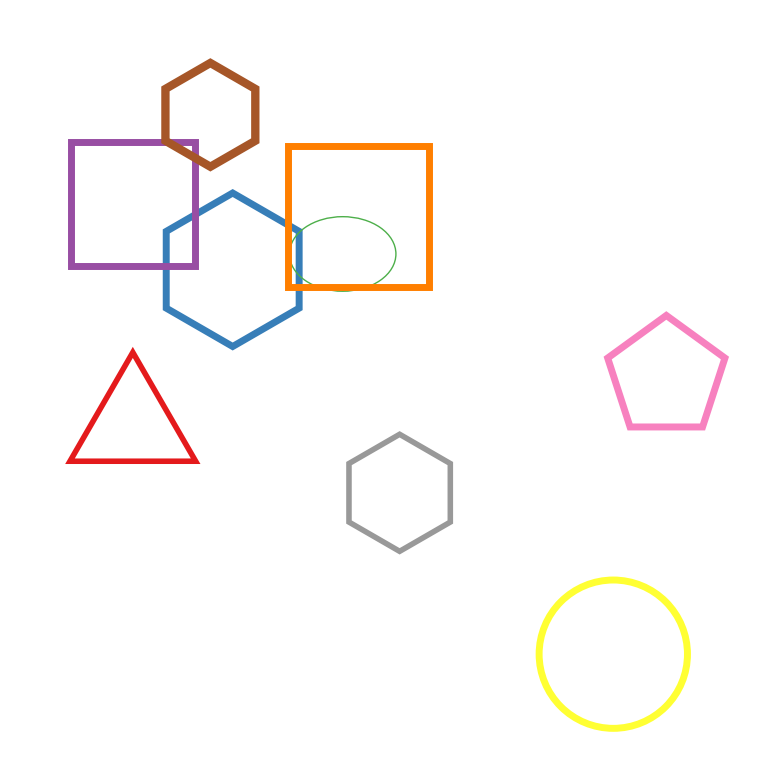[{"shape": "triangle", "thickness": 2, "radius": 0.47, "center": [0.172, 0.448]}, {"shape": "hexagon", "thickness": 2.5, "radius": 0.5, "center": [0.302, 0.65]}, {"shape": "oval", "thickness": 0.5, "radius": 0.35, "center": [0.445, 0.67]}, {"shape": "square", "thickness": 2.5, "radius": 0.4, "center": [0.173, 0.735]}, {"shape": "square", "thickness": 2.5, "radius": 0.46, "center": [0.466, 0.719]}, {"shape": "circle", "thickness": 2.5, "radius": 0.48, "center": [0.796, 0.15]}, {"shape": "hexagon", "thickness": 3, "radius": 0.34, "center": [0.273, 0.851]}, {"shape": "pentagon", "thickness": 2.5, "radius": 0.4, "center": [0.865, 0.51]}, {"shape": "hexagon", "thickness": 2, "radius": 0.38, "center": [0.519, 0.36]}]